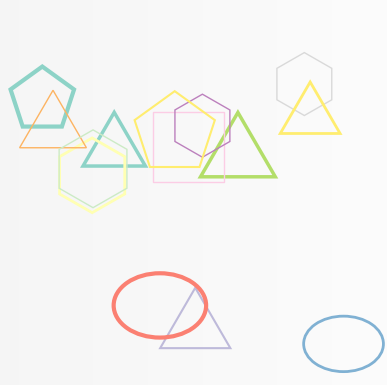[{"shape": "triangle", "thickness": 2.5, "radius": 0.46, "center": [0.295, 0.615]}, {"shape": "pentagon", "thickness": 3, "radius": 0.43, "center": [0.109, 0.741]}, {"shape": "hexagon", "thickness": 2, "radius": 0.49, "center": [0.238, 0.545]}, {"shape": "triangle", "thickness": 1.5, "radius": 0.52, "center": [0.504, 0.148]}, {"shape": "oval", "thickness": 3, "radius": 0.6, "center": [0.413, 0.207]}, {"shape": "oval", "thickness": 2, "radius": 0.51, "center": [0.887, 0.107]}, {"shape": "triangle", "thickness": 1, "radius": 0.5, "center": [0.137, 0.666]}, {"shape": "triangle", "thickness": 2.5, "radius": 0.56, "center": [0.614, 0.596]}, {"shape": "square", "thickness": 1, "radius": 0.46, "center": [0.487, 0.618]}, {"shape": "hexagon", "thickness": 1, "radius": 0.41, "center": [0.785, 0.782]}, {"shape": "hexagon", "thickness": 1, "radius": 0.41, "center": [0.522, 0.673]}, {"shape": "hexagon", "thickness": 1, "radius": 0.51, "center": [0.24, 0.562]}, {"shape": "triangle", "thickness": 2, "radius": 0.45, "center": [0.8, 0.698]}, {"shape": "pentagon", "thickness": 1.5, "radius": 0.54, "center": [0.451, 0.654]}]